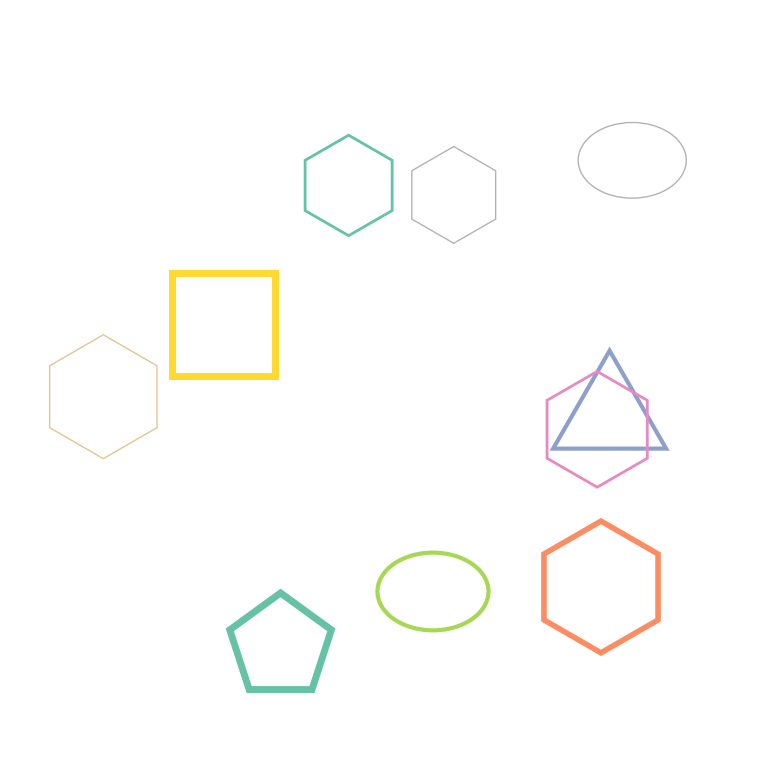[{"shape": "pentagon", "thickness": 2.5, "radius": 0.35, "center": [0.364, 0.161]}, {"shape": "hexagon", "thickness": 1, "radius": 0.33, "center": [0.453, 0.759]}, {"shape": "hexagon", "thickness": 2, "radius": 0.43, "center": [0.781, 0.238]}, {"shape": "triangle", "thickness": 1.5, "radius": 0.42, "center": [0.792, 0.46]}, {"shape": "hexagon", "thickness": 1, "radius": 0.38, "center": [0.776, 0.442]}, {"shape": "oval", "thickness": 1.5, "radius": 0.36, "center": [0.562, 0.232]}, {"shape": "square", "thickness": 2.5, "radius": 0.33, "center": [0.29, 0.579]}, {"shape": "hexagon", "thickness": 0.5, "radius": 0.4, "center": [0.134, 0.485]}, {"shape": "hexagon", "thickness": 0.5, "radius": 0.31, "center": [0.589, 0.747]}, {"shape": "oval", "thickness": 0.5, "radius": 0.35, "center": [0.821, 0.792]}]